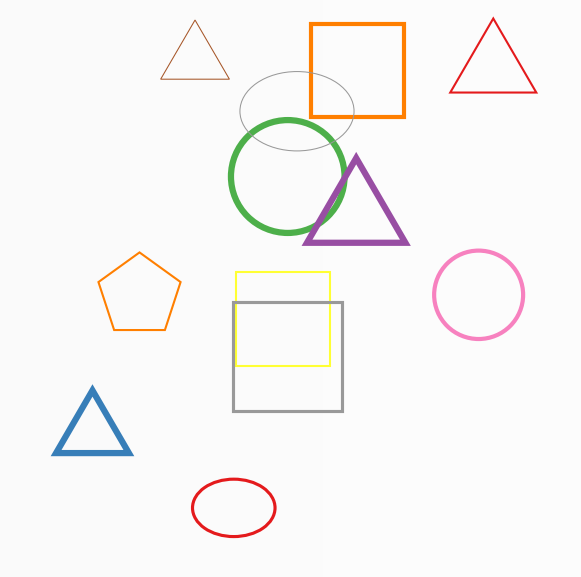[{"shape": "triangle", "thickness": 1, "radius": 0.43, "center": [0.849, 0.882]}, {"shape": "oval", "thickness": 1.5, "radius": 0.35, "center": [0.402, 0.12]}, {"shape": "triangle", "thickness": 3, "radius": 0.36, "center": [0.159, 0.251]}, {"shape": "circle", "thickness": 3, "radius": 0.49, "center": [0.495, 0.693]}, {"shape": "triangle", "thickness": 3, "radius": 0.49, "center": [0.613, 0.628]}, {"shape": "pentagon", "thickness": 1, "radius": 0.37, "center": [0.24, 0.488]}, {"shape": "square", "thickness": 2, "radius": 0.4, "center": [0.615, 0.877]}, {"shape": "square", "thickness": 1, "radius": 0.4, "center": [0.487, 0.447]}, {"shape": "triangle", "thickness": 0.5, "radius": 0.34, "center": [0.336, 0.896]}, {"shape": "circle", "thickness": 2, "radius": 0.38, "center": [0.823, 0.489]}, {"shape": "oval", "thickness": 0.5, "radius": 0.49, "center": [0.511, 0.807]}, {"shape": "square", "thickness": 1.5, "radius": 0.47, "center": [0.495, 0.382]}]